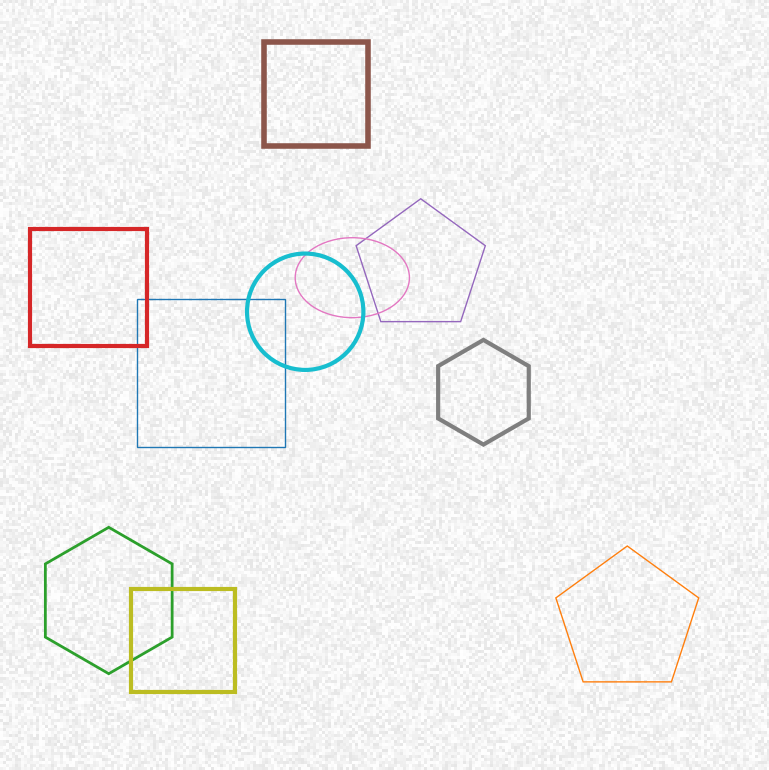[{"shape": "square", "thickness": 0.5, "radius": 0.48, "center": [0.274, 0.516]}, {"shape": "pentagon", "thickness": 0.5, "radius": 0.49, "center": [0.815, 0.193]}, {"shape": "hexagon", "thickness": 1, "radius": 0.48, "center": [0.141, 0.22]}, {"shape": "square", "thickness": 1.5, "radius": 0.38, "center": [0.115, 0.627]}, {"shape": "pentagon", "thickness": 0.5, "radius": 0.44, "center": [0.546, 0.654]}, {"shape": "square", "thickness": 2, "radius": 0.33, "center": [0.41, 0.878]}, {"shape": "oval", "thickness": 0.5, "radius": 0.37, "center": [0.458, 0.639]}, {"shape": "hexagon", "thickness": 1.5, "radius": 0.34, "center": [0.628, 0.491]}, {"shape": "square", "thickness": 1.5, "radius": 0.34, "center": [0.238, 0.168]}, {"shape": "circle", "thickness": 1.5, "radius": 0.38, "center": [0.396, 0.595]}]